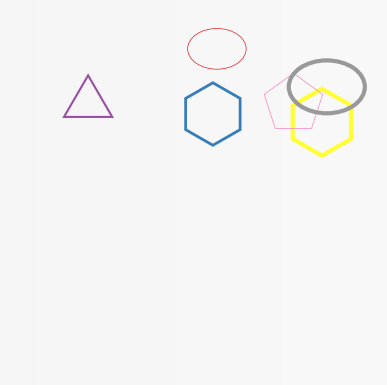[{"shape": "oval", "thickness": 0.5, "radius": 0.38, "center": [0.56, 0.873]}, {"shape": "hexagon", "thickness": 2, "radius": 0.41, "center": [0.549, 0.704]}, {"shape": "triangle", "thickness": 1.5, "radius": 0.36, "center": [0.227, 0.732]}, {"shape": "hexagon", "thickness": 3, "radius": 0.43, "center": [0.831, 0.683]}, {"shape": "pentagon", "thickness": 0.5, "radius": 0.4, "center": [0.757, 0.73]}, {"shape": "oval", "thickness": 3, "radius": 0.49, "center": [0.843, 0.774]}]